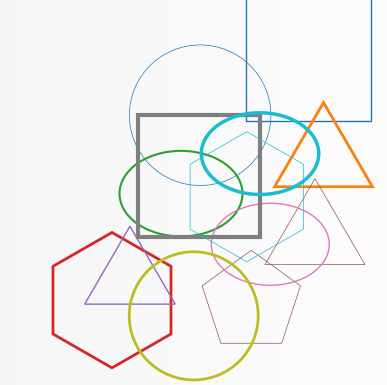[{"shape": "circle", "thickness": 0.5, "radius": 0.91, "center": [0.516, 0.701]}, {"shape": "square", "thickness": 1, "radius": 0.8, "center": [0.797, 0.847]}, {"shape": "triangle", "thickness": 2, "radius": 0.73, "center": [0.835, 0.588]}, {"shape": "oval", "thickness": 1.5, "radius": 0.79, "center": [0.467, 0.497]}, {"shape": "hexagon", "thickness": 2, "radius": 0.88, "center": [0.289, 0.22]}, {"shape": "triangle", "thickness": 1, "radius": 0.67, "center": [0.335, 0.277]}, {"shape": "pentagon", "thickness": 0.5, "radius": 0.67, "center": [0.648, 0.216]}, {"shape": "triangle", "thickness": 0.5, "radius": 0.75, "center": [0.813, 0.387]}, {"shape": "oval", "thickness": 1, "radius": 0.76, "center": [0.697, 0.366]}, {"shape": "square", "thickness": 3, "radius": 0.79, "center": [0.513, 0.543]}, {"shape": "circle", "thickness": 2, "radius": 0.83, "center": [0.5, 0.18]}, {"shape": "hexagon", "thickness": 0.5, "radius": 0.84, "center": [0.637, 0.489]}, {"shape": "oval", "thickness": 2.5, "radius": 0.76, "center": [0.671, 0.601]}]